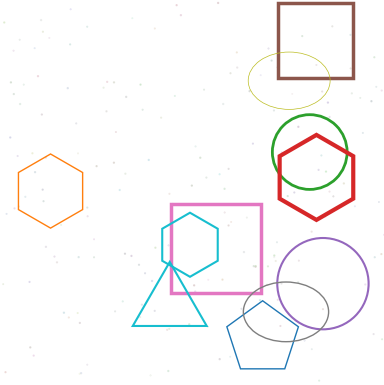[{"shape": "pentagon", "thickness": 1, "radius": 0.49, "center": [0.682, 0.121]}, {"shape": "hexagon", "thickness": 1, "radius": 0.48, "center": [0.131, 0.504]}, {"shape": "circle", "thickness": 2, "radius": 0.49, "center": [0.805, 0.605]}, {"shape": "hexagon", "thickness": 3, "radius": 0.55, "center": [0.822, 0.539]}, {"shape": "circle", "thickness": 1.5, "radius": 0.59, "center": [0.839, 0.263]}, {"shape": "square", "thickness": 2.5, "radius": 0.49, "center": [0.819, 0.894]}, {"shape": "square", "thickness": 2.5, "radius": 0.58, "center": [0.561, 0.355]}, {"shape": "oval", "thickness": 1, "radius": 0.55, "center": [0.743, 0.19]}, {"shape": "oval", "thickness": 0.5, "radius": 0.53, "center": [0.751, 0.79]}, {"shape": "hexagon", "thickness": 1.5, "radius": 0.42, "center": [0.493, 0.364]}, {"shape": "triangle", "thickness": 1.5, "radius": 0.55, "center": [0.441, 0.209]}]